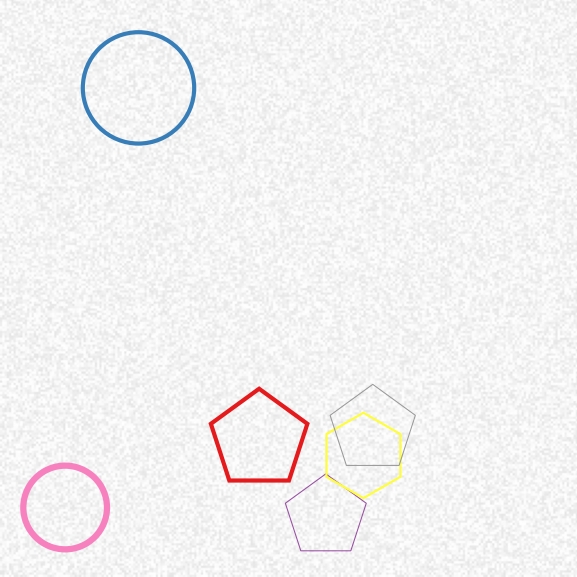[{"shape": "pentagon", "thickness": 2, "radius": 0.44, "center": [0.449, 0.238]}, {"shape": "circle", "thickness": 2, "radius": 0.48, "center": [0.24, 0.847]}, {"shape": "pentagon", "thickness": 0.5, "radius": 0.37, "center": [0.564, 0.105]}, {"shape": "hexagon", "thickness": 1, "radius": 0.37, "center": [0.629, 0.21]}, {"shape": "circle", "thickness": 3, "radius": 0.36, "center": [0.113, 0.12]}, {"shape": "pentagon", "thickness": 0.5, "radius": 0.39, "center": [0.645, 0.256]}]